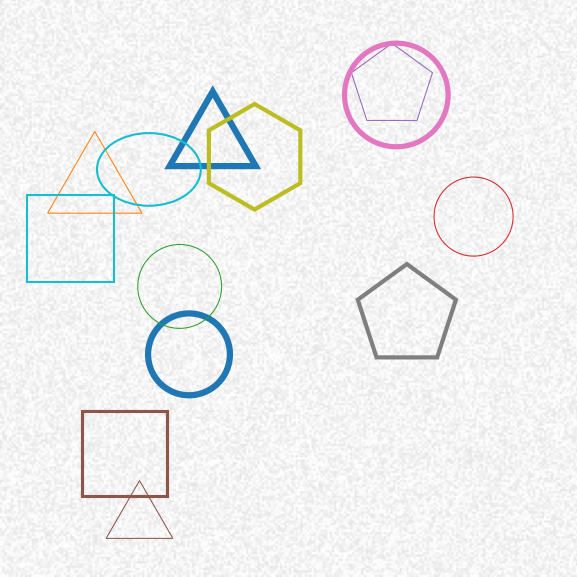[{"shape": "circle", "thickness": 3, "radius": 0.35, "center": [0.327, 0.386]}, {"shape": "triangle", "thickness": 3, "radius": 0.43, "center": [0.368, 0.755]}, {"shape": "triangle", "thickness": 0.5, "radius": 0.47, "center": [0.164, 0.677]}, {"shape": "circle", "thickness": 0.5, "radius": 0.36, "center": [0.311, 0.503]}, {"shape": "circle", "thickness": 0.5, "radius": 0.34, "center": [0.82, 0.624]}, {"shape": "pentagon", "thickness": 0.5, "radius": 0.37, "center": [0.679, 0.85]}, {"shape": "triangle", "thickness": 0.5, "radius": 0.33, "center": [0.242, 0.1]}, {"shape": "square", "thickness": 1.5, "radius": 0.37, "center": [0.215, 0.214]}, {"shape": "circle", "thickness": 2.5, "radius": 0.45, "center": [0.686, 0.835]}, {"shape": "pentagon", "thickness": 2, "radius": 0.45, "center": [0.704, 0.453]}, {"shape": "hexagon", "thickness": 2, "radius": 0.46, "center": [0.441, 0.728]}, {"shape": "square", "thickness": 1, "radius": 0.38, "center": [0.122, 0.586]}, {"shape": "oval", "thickness": 1, "radius": 0.45, "center": [0.258, 0.706]}]